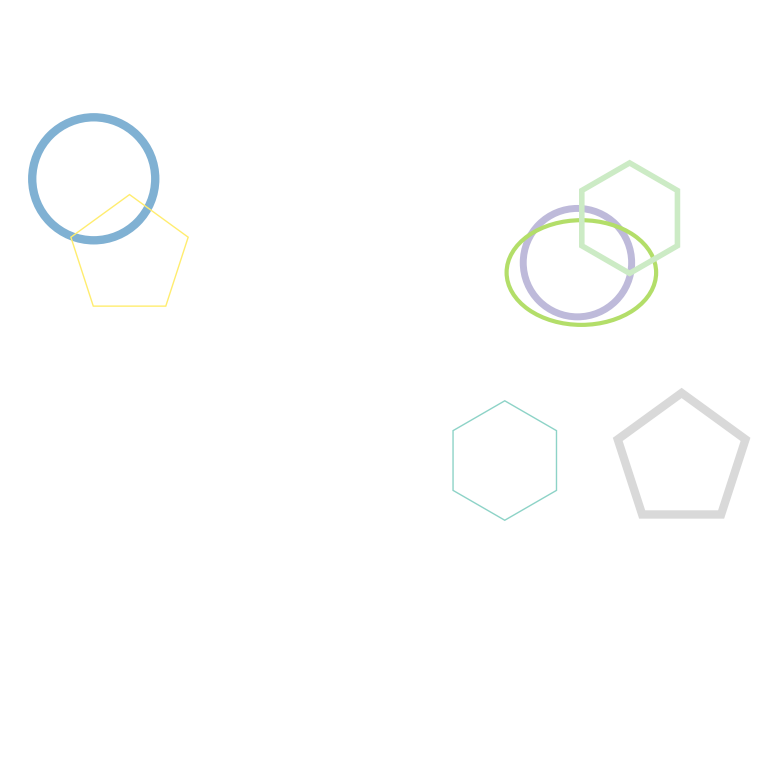[{"shape": "hexagon", "thickness": 0.5, "radius": 0.39, "center": [0.656, 0.402]}, {"shape": "circle", "thickness": 2.5, "radius": 0.35, "center": [0.75, 0.659]}, {"shape": "circle", "thickness": 3, "radius": 0.4, "center": [0.122, 0.768]}, {"shape": "oval", "thickness": 1.5, "radius": 0.49, "center": [0.755, 0.646]}, {"shape": "pentagon", "thickness": 3, "radius": 0.44, "center": [0.885, 0.402]}, {"shape": "hexagon", "thickness": 2, "radius": 0.36, "center": [0.818, 0.717]}, {"shape": "pentagon", "thickness": 0.5, "radius": 0.4, "center": [0.168, 0.667]}]